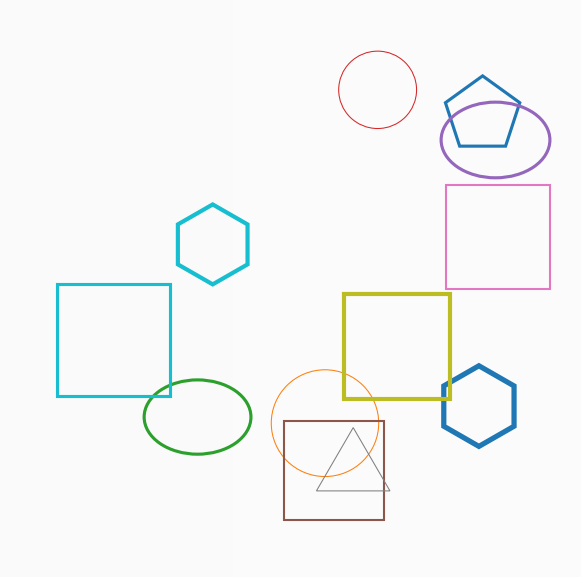[{"shape": "pentagon", "thickness": 1.5, "radius": 0.34, "center": [0.83, 0.8]}, {"shape": "hexagon", "thickness": 2.5, "radius": 0.35, "center": [0.824, 0.296]}, {"shape": "circle", "thickness": 0.5, "radius": 0.46, "center": [0.559, 0.266]}, {"shape": "oval", "thickness": 1.5, "radius": 0.46, "center": [0.34, 0.277]}, {"shape": "circle", "thickness": 0.5, "radius": 0.33, "center": [0.65, 0.844]}, {"shape": "oval", "thickness": 1.5, "radius": 0.47, "center": [0.852, 0.757]}, {"shape": "square", "thickness": 1, "radius": 0.43, "center": [0.574, 0.185]}, {"shape": "square", "thickness": 1, "radius": 0.45, "center": [0.856, 0.588]}, {"shape": "triangle", "thickness": 0.5, "radius": 0.37, "center": [0.608, 0.186]}, {"shape": "square", "thickness": 2, "radius": 0.46, "center": [0.684, 0.399]}, {"shape": "hexagon", "thickness": 2, "radius": 0.35, "center": [0.366, 0.576]}, {"shape": "square", "thickness": 1.5, "radius": 0.48, "center": [0.195, 0.41]}]